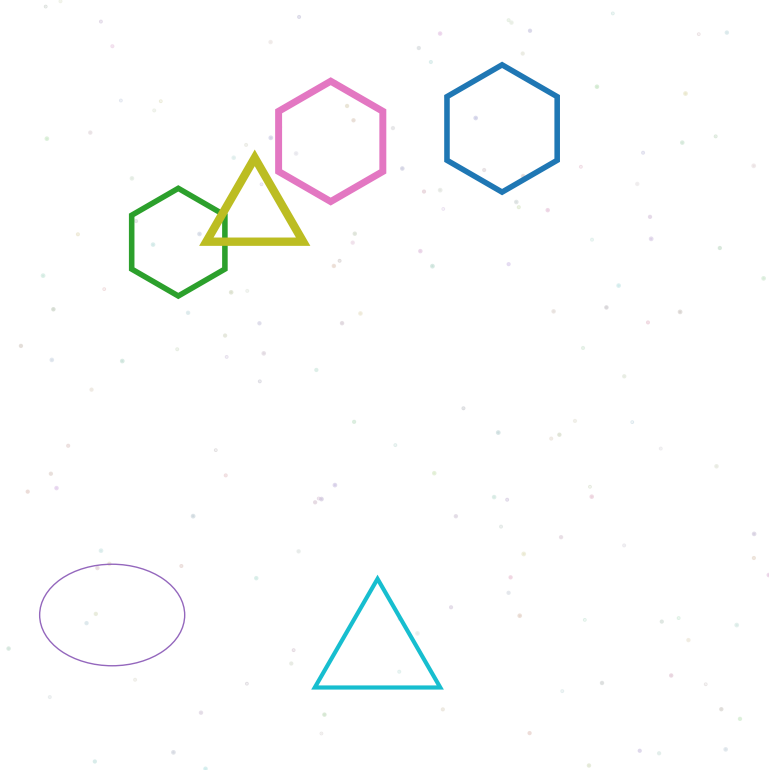[{"shape": "hexagon", "thickness": 2, "radius": 0.41, "center": [0.652, 0.833]}, {"shape": "hexagon", "thickness": 2, "radius": 0.35, "center": [0.232, 0.686]}, {"shape": "oval", "thickness": 0.5, "radius": 0.47, "center": [0.146, 0.201]}, {"shape": "hexagon", "thickness": 2.5, "radius": 0.39, "center": [0.43, 0.816]}, {"shape": "triangle", "thickness": 3, "radius": 0.36, "center": [0.331, 0.722]}, {"shape": "triangle", "thickness": 1.5, "radius": 0.47, "center": [0.49, 0.154]}]